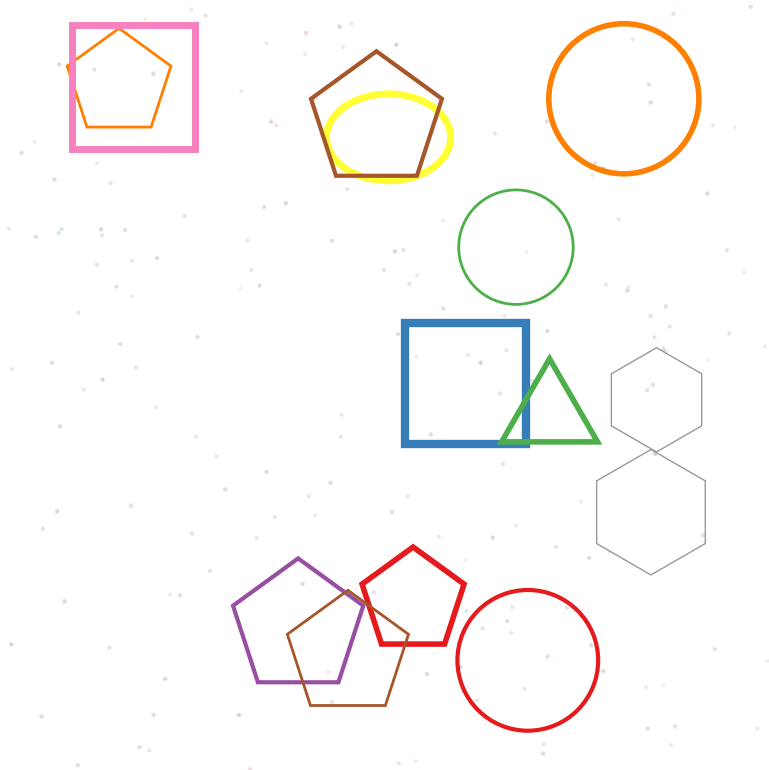[{"shape": "circle", "thickness": 1.5, "radius": 0.46, "center": [0.685, 0.142]}, {"shape": "pentagon", "thickness": 2, "radius": 0.35, "center": [0.536, 0.22]}, {"shape": "square", "thickness": 3, "radius": 0.39, "center": [0.604, 0.502]}, {"shape": "triangle", "thickness": 2, "radius": 0.36, "center": [0.714, 0.462]}, {"shape": "circle", "thickness": 1, "radius": 0.37, "center": [0.67, 0.679]}, {"shape": "pentagon", "thickness": 1.5, "radius": 0.44, "center": [0.387, 0.186]}, {"shape": "pentagon", "thickness": 1, "radius": 0.35, "center": [0.155, 0.892]}, {"shape": "circle", "thickness": 2, "radius": 0.49, "center": [0.81, 0.872]}, {"shape": "oval", "thickness": 2.5, "radius": 0.4, "center": [0.505, 0.822]}, {"shape": "pentagon", "thickness": 1, "radius": 0.41, "center": [0.452, 0.151]}, {"shape": "pentagon", "thickness": 1.5, "radius": 0.45, "center": [0.489, 0.844]}, {"shape": "square", "thickness": 2.5, "radius": 0.4, "center": [0.174, 0.887]}, {"shape": "hexagon", "thickness": 0.5, "radius": 0.34, "center": [0.853, 0.481]}, {"shape": "hexagon", "thickness": 0.5, "radius": 0.41, "center": [0.845, 0.335]}]